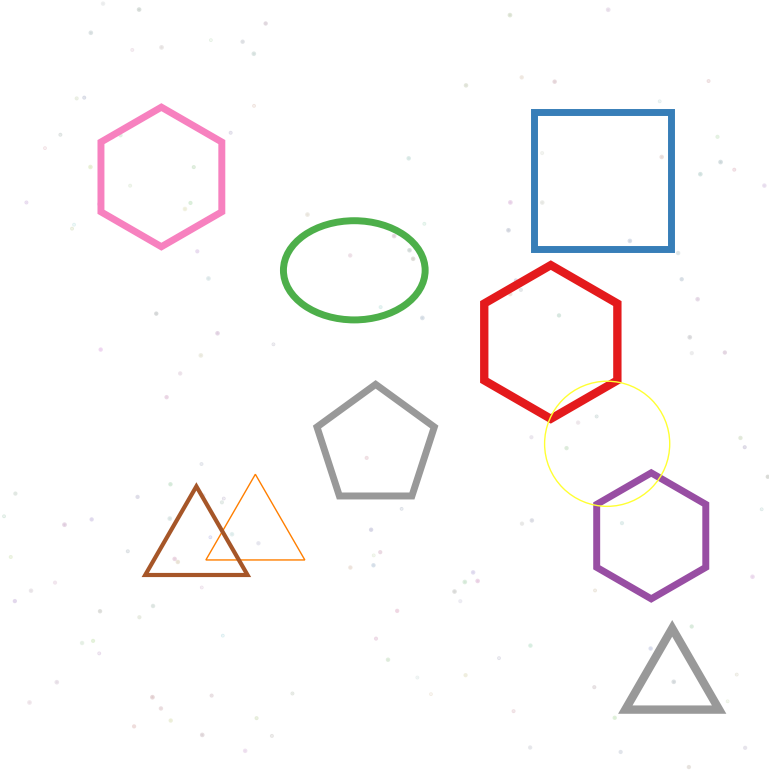[{"shape": "hexagon", "thickness": 3, "radius": 0.5, "center": [0.715, 0.556]}, {"shape": "square", "thickness": 2.5, "radius": 0.44, "center": [0.783, 0.766]}, {"shape": "oval", "thickness": 2.5, "radius": 0.46, "center": [0.46, 0.649]}, {"shape": "hexagon", "thickness": 2.5, "radius": 0.41, "center": [0.846, 0.304]}, {"shape": "triangle", "thickness": 0.5, "radius": 0.37, "center": [0.332, 0.31]}, {"shape": "circle", "thickness": 0.5, "radius": 0.41, "center": [0.789, 0.424]}, {"shape": "triangle", "thickness": 1.5, "radius": 0.38, "center": [0.255, 0.292]}, {"shape": "hexagon", "thickness": 2.5, "radius": 0.45, "center": [0.21, 0.77]}, {"shape": "pentagon", "thickness": 2.5, "radius": 0.4, "center": [0.488, 0.421]}, {"shape": "triangle", "thickness": 3, "radius": 0.35, "center": [0.873, 0.114]}]